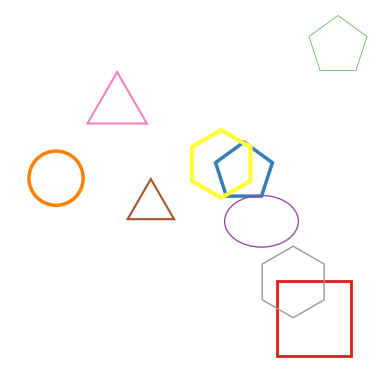[{"shape": "square", "thickness": 2, "radius": 0.49, "center": [0.816, 0.174]}, {"shape": "pentagon", "thickness": 2.5, "radius": 0.39, "center": [0.634, 0.553]}, {"shape": "pentagon", "thickness": 0.5, "radius": 0.4, "center": [0.878, 0.881]}, {"shape": "oval", "thickness": 1, "radius": 0.48, "center": [0.679, 0.425]}, {"shape": "circle", "thickness": 2.5, "radius": 0.35, "center": [0.146, 0.537]}, {"shape": "hexagon", "thickness": 3, "radius": 0.44, "center": [0.574, 0.574]}, {"shape": "triangle", "thickness": 1.5, "radius": 0.35, "center": [0.392, 0.465]}, {"shape": "triangle", "thickness": 1.5, "radius": 0.45, "center": [0.304, 0.724]}, {"shape": "hexagon", "thickness": 1, "radius": 0.46, "center": [0.762, 0.268]}]